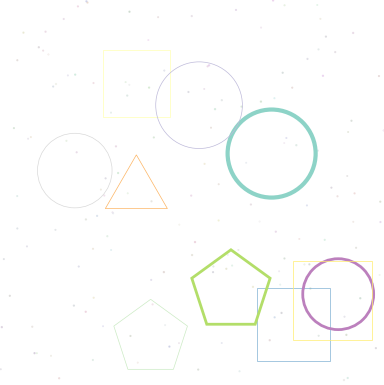[{"shape": "circle", "thickness": 3, "radius": 0.57, "center": [0.705, 0.601]}, {"shape": "square", "thickness": 0.5, "radius": 0.43, "center": [0.354, 0.783]}, {"shape": "circle", "thickness": 0.5, "radius": 0.56, "center": [0.517, 0.727]}, {"shape": "square", "thickness": 0.5, "radius": 0.47, "center": [0.762, 0.157]}, {"shape": "triangle", "thickness": 0.5, "radius": 0.47, "center": [0.354, 0.505]}, {"shape": "pentagon", "thickness": 2, "radius": 0.53, "center": [0.6, 0.244]}, {"shape": "circle", "thickness": 0.5, "radius": 0.48, "center": [0.194, 0.557]}, {"shape": "circle", "thickness": 2, "radius": 0.46, "center": [0.878, 0.236]}, {"shape": "pentagon", "thickness": 0.5, "radius": 0.5, "center": [0.391, 0.122]}, {"shape": "square", "thickness": 0.5, "radius": 0.51, "center": [0.864, 0.219]}]